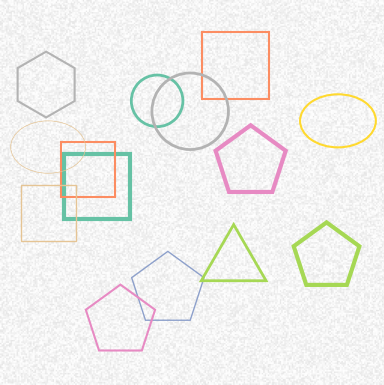[{"shape": "circle", "thickness": 2, "radius": 0.33, "center": [0.408, 0.738]}, {"shape": "square", "thickness": 3, "radius": 0.43, "center": [0.252, 0.516]}, {"shape": "square", "thickness": 1.5, "radius": 0.44, "center": [0.611, 0.83]}, {"shape": "square", "thickness": 1.5, "radius": 0.35, "center": [0.229, 0.56]}, {"shape": "pentagon", "thickness": 1, "radius": 0.49, "center": [0.436, 0.248]}, {"shape": "pentagon", "thickness": 3, "radius": 0.48, "center": [0.651, 0.579]}, {"shape": "pentagon", "thickness": 1.5, "radius": 0.47, "center": [0.313, 0.166]}, {"shape": "triangle", "thickness": 2, "radius": 0.49, "center": [0.607, 0.319]}, {"shape": "pentagon", "thickness": 3, "radius": 0.45, "center": [0.848, 0.333]}, {"shape": "oval", "thickness": 1.5, "radius": 0.49, "center": [0.878, 0.686]}, {"shape": "square", "thickness": 1, "radius": 0.36, "center": [0.127, 0.447]}, {"shape": "oval", "thickness": 0.5, "radius": 0.49, "center": [0.125, 0.618]}, {"shape": "circle", "thickness": 2, "radius": 0.5, "center": [0.494, 0.711]}, {"shape": "hexagon", "thickness": 1.5, "radius": 0.43, "center": [0.12, 0.78]}]